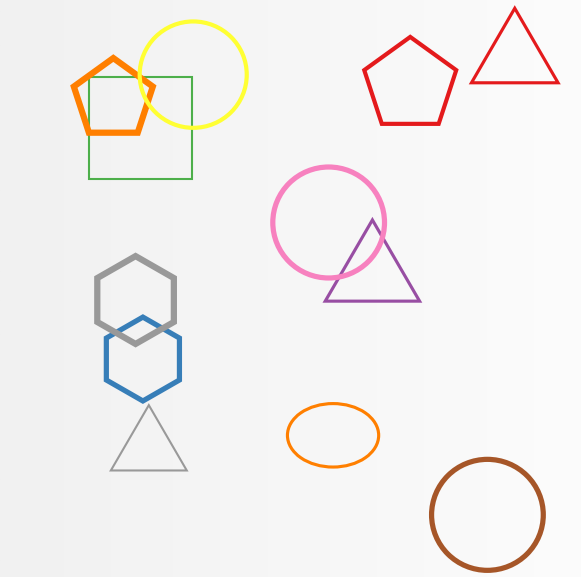[{"shape": "pentagon", "thickness": 2, "radius": 0.42, "center": [0.706, 0.852]}, {"shape": "triangle", "thickness": 1.5, "radius": 0.43, "center": [0.886, 0.899]}, {"shape": "hexagon", "thickness": 2.5, "radius": 0.36, "center": [0.246, 0.377]}, {"shape": "square", "thickness": 1, "radius": 0.44, "center": [0.242, 0.778]}, {"shape": "triangle", "thickness": 1.5, "radius": 0.47, "center": [0.641, 0.525]}, {"shape": "pentagon", "thickness": 3, "radius": 0.36, "center": [0.195, 0.827]}, {"shape": "oval", "thickness": 1.5, "radius": 0.39, "center": [0.573, 0.245]}, {"shape": "circle", "thickness": 2, "radius": 0.46, "center": [0.332, 0.87]}, {"shape": "circle", "thickness": 2.5, "radius": 0.48, "center": [0.839, 0.108]}, {"shape": "circle", "thickness": 2.5, "radius": 0.48, "center": [0.565, 0.614]}, {"shape": "triangle", "thickness": 1, "radius": 0.38, "center": [0.256, 0.222]}, {"shape": "hexagon", "thickness": 3, "radius": 0.38, "center": [0.233, 0.48]}]